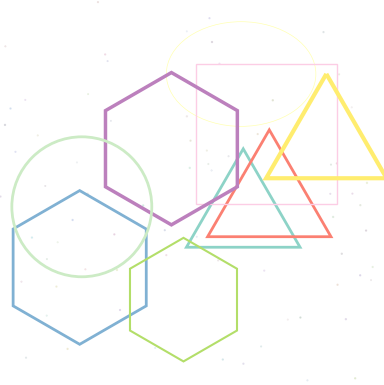[{"shape": "triangle", "thickness": 2, "radius": 0.85, "center": [0.632, 0.443]}, {"shape": "oval", "thickness": 0.5, "radius": 0.97, "center": [0.626, 0.808]}, {"shape": "triangle", "thickness": 2, "radius": 0.93, "center": [0.699, 0.478]}, {"shape": "hexagon", "thickness": 2, "radius": 1.0, "center": [0.207, 0.305]}, {"shape": "hexagon", "thickness": 1.5, "radius": 0.8, "center": [0.477, 0.222]}, {"shape": "square", "thickness": 1, "radius": 0.91, "center": [0.692, 0.652]}, {"shape": "hexagon", "thickness": 2.5, "radius": 0.99, "center": [0.445, 0.614]}, {"shape": "circle", "thickness": 2, "radius": 0.91, "center": [0.212, 0.463]}, {"shape": "triangle", "thickness": 3, "radius": 0.9, "center": [0.848, 0.627]}]